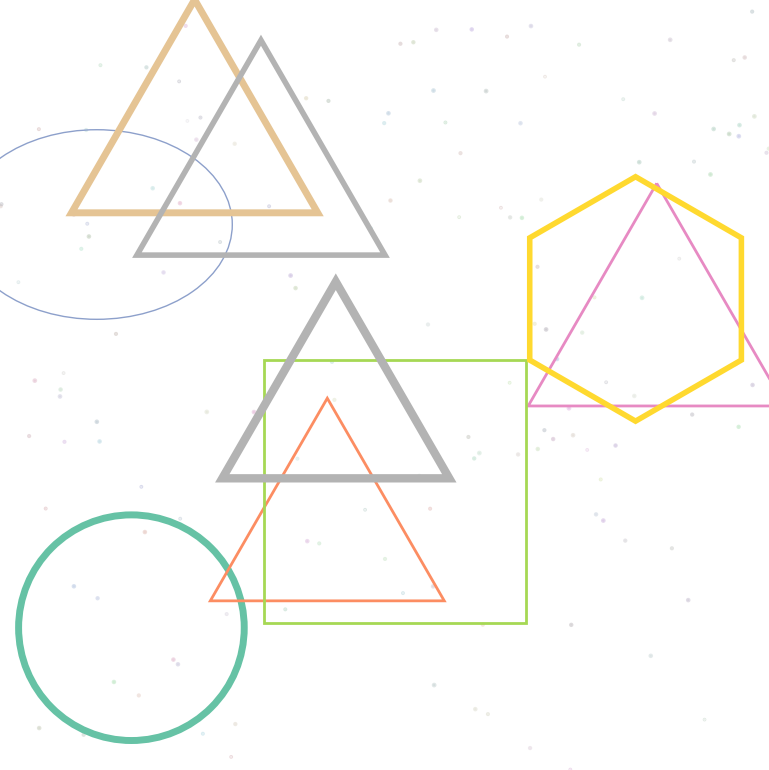[{"shape": "circle", "thickness": 2.5, "radius": 0.73, "center": [0.171, 0.185]}, {"shape": "triangle", "thickness": 1, "radius": 0.88, "center": [0.425, 0.307]}, {"shape": "oval", "thickness": 0.5, "radius": 0.88, "center": [0.126, 0.708]}, {"shape": "triangle", "thickness": 1, "radius": 0.96, "center": [0.853, 0.569]}, {"shape": "square", "thickness": 1, "radius": 0.85, "center": [0.513, 0.362]}, {"shape": "hexagon", "thickness": 2, "radius": 0.79, "center": [0.825, 0.612]}, {"shape": "triangle", "thickness": 2.5, "radius": 0.92, "center": [0.253, 0.816]}, {"shape": "triangle", "thickness": 2, "radius": 0.93, "center": [0.339, 0.762]}, {"shape": "triangle", "thickness": 3, "radius": 0.85, "center": [0.436, 0.464]}]